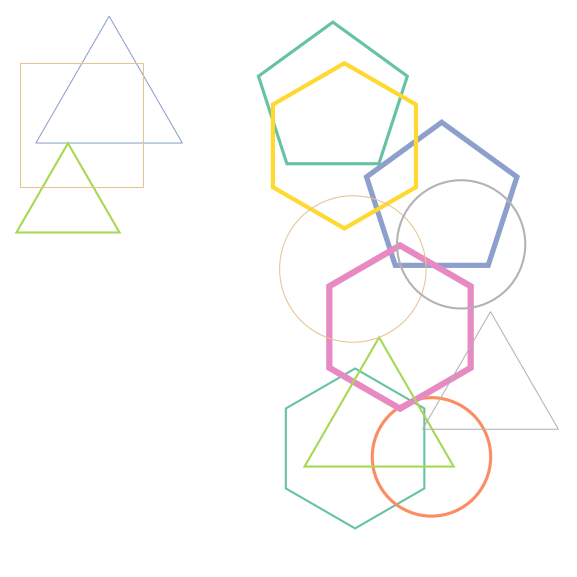[{"shape": "hexagon", "thickness": 1, "radius": 0.69, "center": [0.615, 0.223]}, {"shape": "pentagon", "thickness": 1.5, "radius": 0.68, "center": [0.576, 0.825]}, {"shape": "circle", "thickness": 1.5, "radius": 0.51, "center": [0.747, 0.208]}, {"shape": "triangle", "thickness": 0.5, "radius": 0.73, "center": [0.189, 0.825]}, {"shape": "pentagon", "thickness": 2.5, "radius": 0.68, "center": [0.765, 0.65]}, {"shape": "hexagon", "thickness": 3, "radius": 0.71, "center": [0.693, 0.433]}, {"shape": "triangle", "thickness": 1, "radius": 0.75, "center": [0.656, 0.266]}, {"shape": "triangle", "thickness": 1, "radius": 0.52, "center": [0.118, 0.648]}, {"shape": "hexagon", "thickness": 2, "radius": 0.72, "center": [0.596, 0.747]}, {"shape": "square", "thickness": 0.5, "radius": 0.54, "center": [0.141, 0.783]}, {"shape": "circle", "thickness": 0.5, "radius": 0.63, "center": [0.611, 0.533]}, {"shape": "circle", "thickness": 1, "radius": 0.56, "center": [0.798, 0.576]}, {"shape": "triangle", "thickness": 0.5, "radius": 0.68, "center": [0.849, 0.324]}]